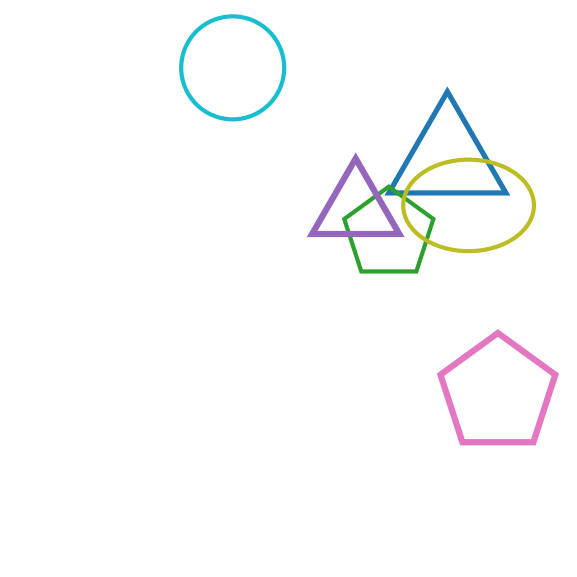[{"shape": "triangle", "thickness": 2.5, "radius": 0.59, "center": [0.775, 0.724]}, {"shape": "pentagon", "thickness": 2, "radius": 0.41, "center": [0.673, 0.595]}, {"shape": "triangle", "thickness": 3, "radius": 0.44, "center": [0.616, 0.638]}, {"shape": "pentagon", "thickness": 3, "radius": 0.52, "center": [0.862, 0.318]}, {"shape": "oval", "thickness": 2, "radius": 0.57, "center": [0.811, 0.643]}, {"shape": "circle", "thickness": 2, "radius": 0.45, "center": [0.403, 0.882]}]